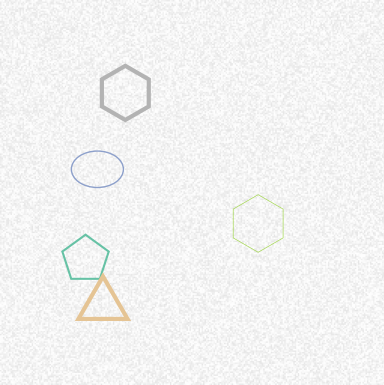[{"shape": "pentagon", "thickness": 1.5, "radius": 0.32, "center": [0.222, 0.327]}, {"shape": "oval", "thickness": 1, "radius": 0.34, "center": [0.253, 0.56]}, {"shape": "hexagon", "thickness": 0.5, "radius": 0.37, "center": [0.671, 0.42]}, {"shape": "triangle", "thickness": 3, "radius": 0.37, "center": [0.267, 0.208]}, {"shape": "hexagon", "thickness": 3, "radius": 0.35, "center": [0.326, 0.759]}]